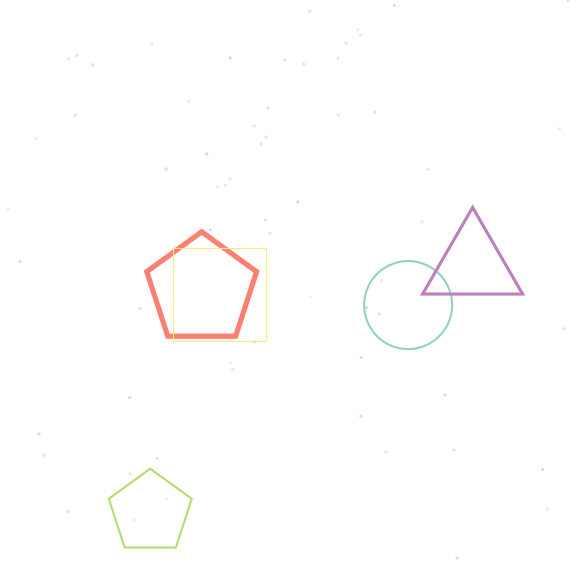[{"shape": "circle", "thickness": 1, "radius": 0.38, "center": [0.707, 0.471]}, {"shape": "pentagon", "thickness": 2.5, "radius": 0.5, "center": [0.349, 0.498]}, {"shape": "pentagon", "thickness": 1, "radius": 0.38, "center": [0.26, 0.112]}, {"shape": "triangle", "thickness": 1.5, "radius": 0.5, "center": [0.818, 0.54]}, {"shape": "square", "thickness": 0.5, "radius": 0.4, "center": [0.38, 0.489]}]